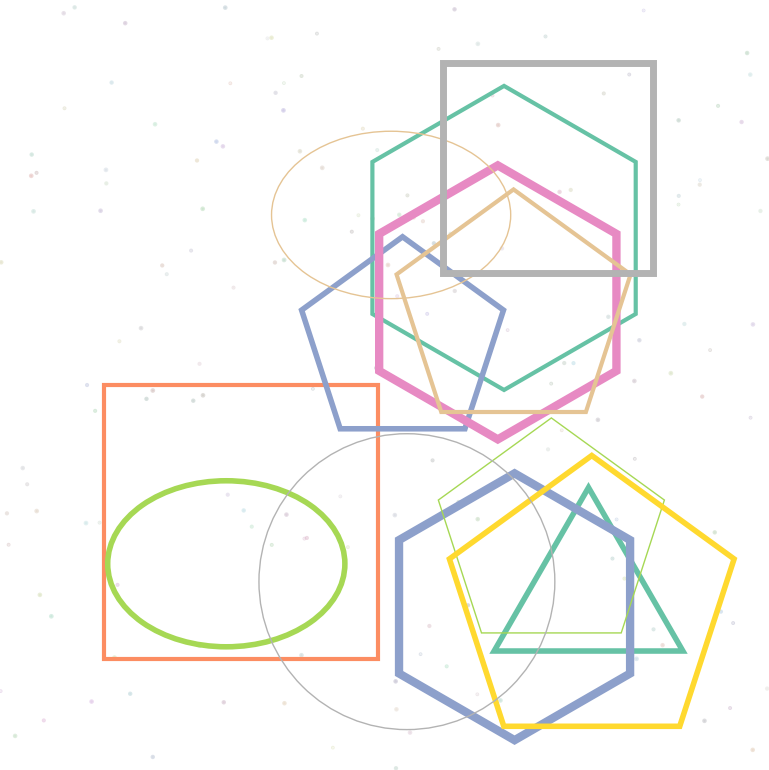[{"shape": "triangle", "thickness": 2, "radius": 0.71, "center": [0.764, 0.225]}, {"shape": "hexagon", "thickness": 1.5, "radius": 0.99, "center": [0.655, 0.691]}, {"shape": "square", "thickness": 1.5, "radius": 0.89, "center": [0.313, 0.322]}, {"shape": "pentagon", "thickness": 2, "radius": 0.69, "center": [0.523, 0.555]}, {"shape": "hexagon", "thickness": 3, "radius": 0.87, "center": [0.668, 0.212]}, {"shape": "hexagon", "thickness": 3, "radius": 0.89, "center": [0.647, 0.607]}, {"shape": "oval", "thickness": 2, "radius": 0.77, "center": [0.294, 0.268]}, {"shape": "pentagon", "thickness": 0.5, "radius": 0.77, "center": [0.716, 0.303]}, {"shape": "pentagon", "thickness": 2, "radius": 0.97, "center": [0.769, 0.214]}, {"shape": "oval", "thickness": 0.5, "radius": 0.78, "center": [0.508, 0.721]}, {"shape": "pentagon", "thickness": 1.5, "radius": 0.8, "center": [0.667, 0.594]}, {"shape": "square", "thickness": 2.5, "radius": 0.68, "center": [0.712, 0.782]}, {"shape": "circle", "thickness": 0.5, "radius": 0.96, "center": [0.528, 0.245]}]